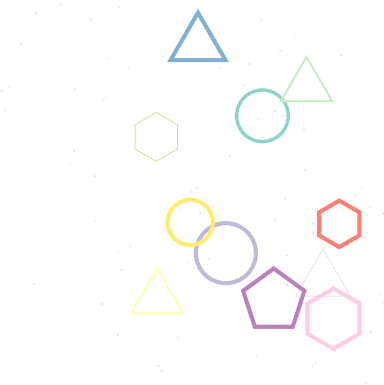[{"shape": "circle", "thickness": 2.5, "radius": 0.34, "center": [0.682, 0.699]}, {"shape": "triangle", "thickness": 1.5, "radius": 0.39, "center": [0.408, 0.225]}, {"shape": "circle", "thickness": 3, "radius": 0.39, "center": [0.587, 0.342]}, {"shape": "hexagon", "thickness": 3, "radius": 0.3, "center": [0.881, 0.419]}, {"shape": "triangle", "thickness": 3, "radius": 0.41, "center": [0.514, 0.885]}, {"shape": "hexagon", "thickness": 0.5, "radius": 0.32, "center": [0.406, 0.644]}, {"shape": "hexagon", "thickness": 3, "radius": 0.39, "center": [0.866, 0.172]}, {"shape": "triangle", "thickness": 0.5, "radius": 0.41, "center": [0.839, 0.272]}, {"shape": "pentagon", "thickness": 3, "radius": 0.42, "center": [0.711, 0.219]}, {"shape": "triangle", "thickness": 1.5, "radius": 0.38, "center": [0.796, 0.776]}, {"shape": "circle", "thickness": 3, "radius": 0.29, "center": [0.494, 0.422]}]